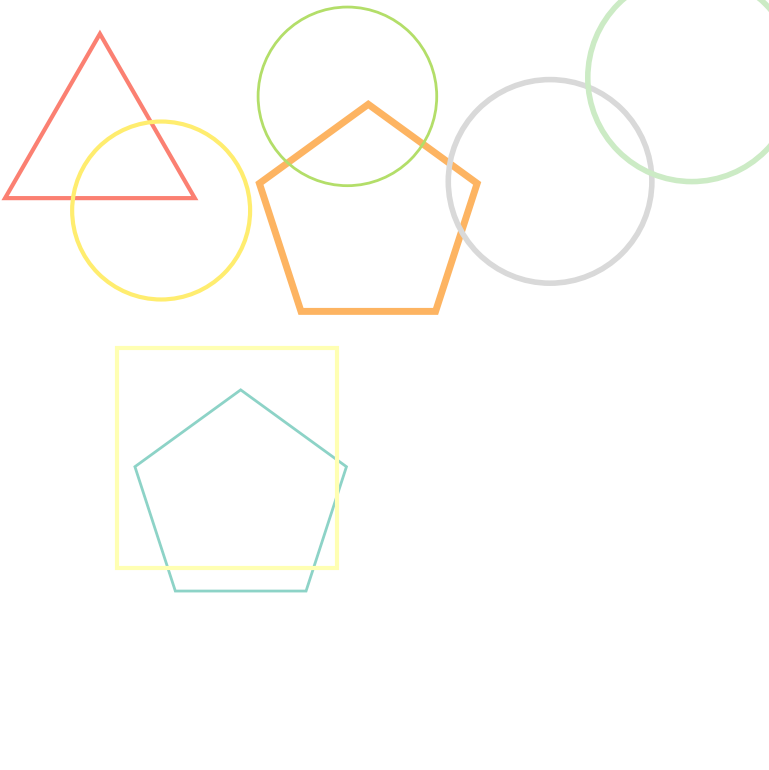[{"shape": "pentagon", "thickness": 1, "radius": 0.72, "center": [0.313, 0.349]}, {"shape": "square", "thickness": 1.5, "radius": 0.71, "center": [0.294, 0.405]}, {"shape": "triangle", "thickness": 1.5, "radius": 0.71, "center": [0.13, 0.814]}, {"shape": "pentagon", "thickness": 2.5, "radius": 0.74, "center": [0.478, 0.716]}, {"shape": "circle", "thickness": 1, "radius": 0.58, "center": [0.451, 0.875]}, {"shape": "circle", "thickness": 2, "radius": 0.66, "center": [0.714, 0.764]}, {"shape": "circle", "thickness": 2, "radius": 0.68, "center": [0.898, 0.899]}, {"shape": "circle", "thickness": 1.5, "radius": 0.58, "center": [0.209, 0.727]}]